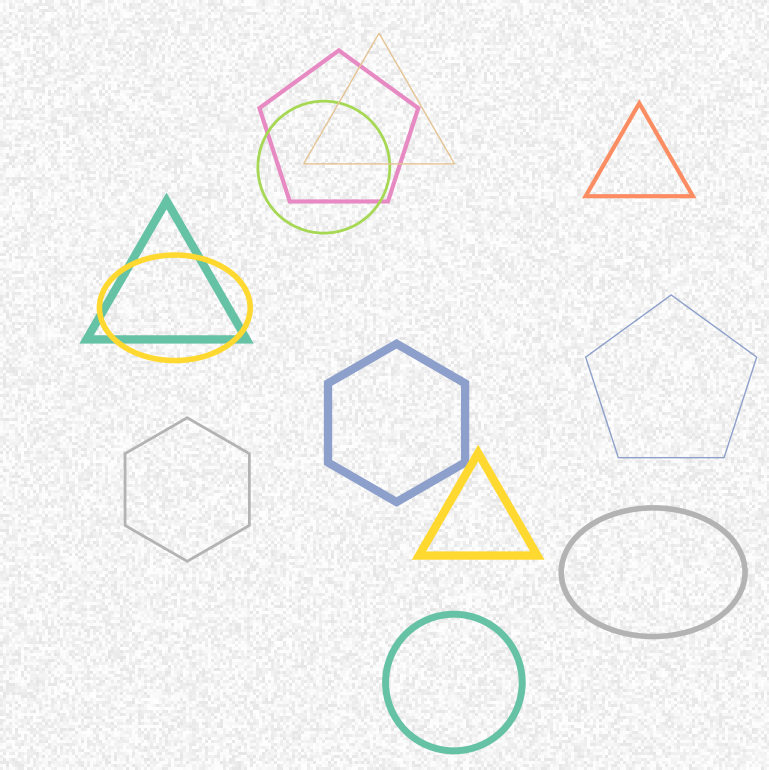[{"shape": "triangle", "thickness": 3, "radius": 0.6, "center": [0.216, 0.619]}, {"shape": "circle", "thickness": 2.5, "radius": 0.44, "center": [0.589, 0.114]}, {"shape": "triangle", "thickness": 1.5, "radius": 0.4, "center": [0.83, 0.785]}, {"shape": "hexagon", "thickness": 3, "radius": 0.51, "center": [0.515, 0.451]}, {"shape": "pentagon", "thickness": 0.5, "radius": 0.58, "center": [0.872, 0.5]}, {"shape": "pentagon", "thickness": 1.5, "radius": 0.54, "center": [0.44, 0.826]}, {"shape": "circle", "thickness": 1, "radius": 0.43, "center": [0.421, 0.783]}, {"shape": "oval", "thickness": 2, "radius": 0.49, "center": [0.227, 0.6]}, {"shape": "triangle", "thickness": 3, "radius": 0.44, "center": [0.621, 0.323]}, {"shape": "triangle", "thickness": 0.5, "radius": 0.57, "center": [0.492, 0.844]}, {"shape": "oval", "thickness": 2, "radius": 0.6, "center": [0.848, 0.257]}, {"shape": "hexagon", "thickness": 1, "radius": 0.47, "center": [0.243, 0.364]}]